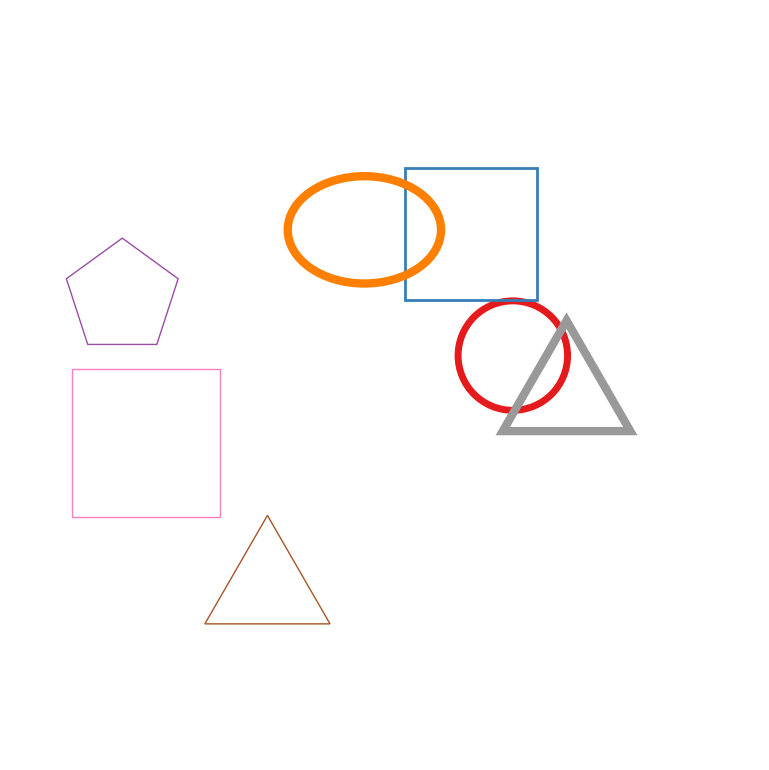[{"shape": "circle", "thickness": 2.5, "radius": 0.36, "center": [0.666, 0.538]}, {"shape": "square", "thickness": 1, "radius": 0.43, "center": [0.611, 0.696]}, {"shape": "pentagon", "thickness": 0.5, "radius": 0.38, "center": [0.159, 0.614]}, {"shape": "oval", "thickness": 3, "radius": 0.5, "center": [0.473, 0.701]}, {"shape": "triangle", "thickness": 0.5, "radius": 0.47, "center": [0.347, 0.237]}, {"shape": "square", "thickness": 0.5, "radius": 0.48, "center": [0.19, 0.424]}, {"shape": "triangle", "thickness": 3, "radius": 0.48, "center": [0.736, 0.488]}]